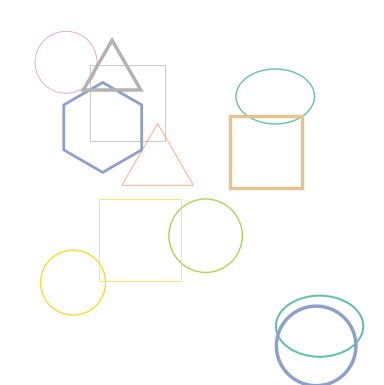[{"shape": "oval", "thickness": 1, "radius": 0.51, "center": [0.715, 0.749]}, {"shape": "oval", "thickness": 1.5, "radius": 0.57, "center": [0.83, 0.153]}, {"shape": "triangle", "thickness": 0.5, "radius": 0.54, "center": [0.409, 0.572]}, {"shape": "circle", "thickness": 2.5, "radius": 0.52, "center": [0.821, 0.102]}, {"shape": "hexagon", "thickness": 2, "radius": 0.58, "center": [0.267, 0.669]}, {"shape": "circle", "thickness": 0.5, "radius": 0.4, "center": [0.171, 0.838]}, {"shape": "circle", "thickness": 1, "radius": 0.48, "center": [0.534, 0.388]}, {"shape": "circle", "thickness": 1, "radius": 0.42, "center": [0.19, 0.266]}, {"shape": "square", "thickness": 0.5, "radius": 0.54, "center": [0.364, 0.377]}, {"shape": "square", "thickness": 2.5, "radius": 0.47, "center": [0.691, 0.605]}, {"shape": "square", "thickness": 0.5, "radius": 0.49, "center": [0.331, 0.732]}, {"shape": "triangle", "thickness": 2.5, "radius": 0.43, "center": [0.291, 0.809]}]